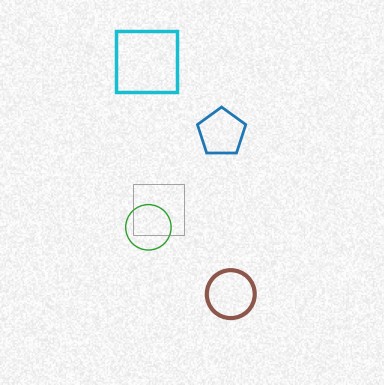[{"shape": "pentagon", "thickness": 2, "radius": 0.33, "center": [0.576, 0.656]}, {"shape": "circle", "thickness": 1, "radius": 0.29, "center": [0.385, 0.41]}, {"shape": "circle", "thickness": 3, "radius": 0.31, "center": [0.599, 0.236]}, {"shape": "square", "thickness": 0.5, "radius": 0.33, "center": [0.411, 0.456]}, {"shape": "square", "thickness": 2.5, "radius": 0.39, "center": [0.381, 0.841]}]